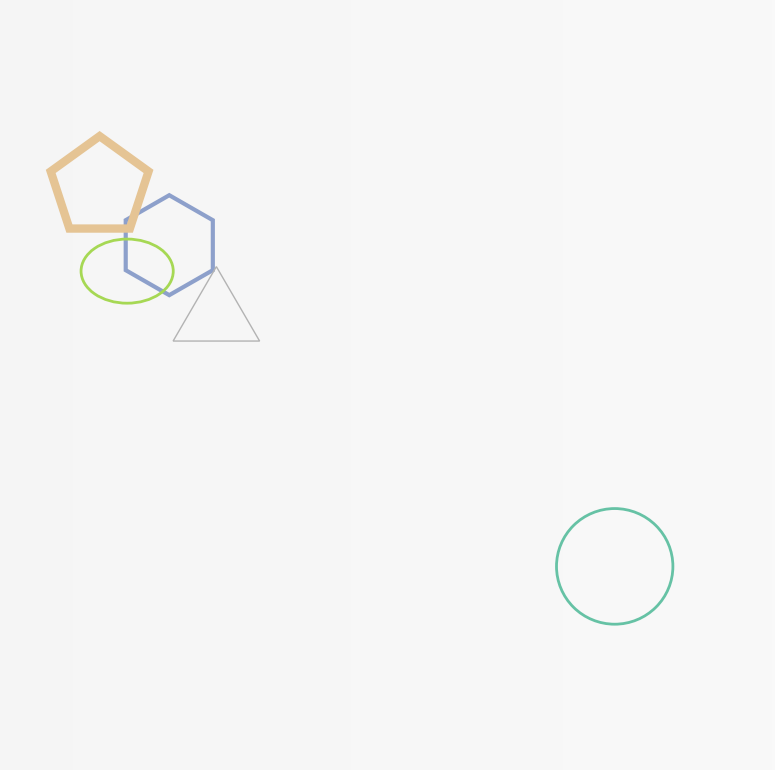[{"shape": "circle", "thickness": 1, "radius": 0.38, "center": [0.793, 0.264]}, {"shape": "hexagon", "thickness": 1.5, "radius": 0.32, "center": [0.218, 0.682]}, {"shape": "oval", "thickness": 1, "radius": 0.3, "center": [0.164, 0.648]}, {"shape": "pentagon", "thickness": 3, "radius": 0.33, "center": [0.129, 0.757]}, {"shape": "triangle", "thickness": 0.5, "radius": 0.32, "center": [0.279, 0.589]}]